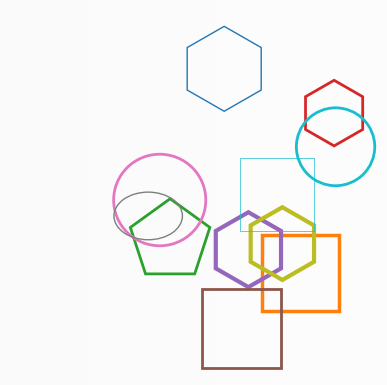[{"shape": "hexagon", "thickness": 1, "radius": 0.55, "center": [0.579, 0.821]}, {"shape": "square", "thickness": 2.5, "radius": 0.5, "center": [0.775, 0.291]}, {"shape": "pentagon", "thickness": 2, "radius": 0.54, "center": [0.439, 0.376]}, {"shape": "hexagon", "thickness": 2, "radius": 0.43, "center": [0.862, 0.706]}, {"shape": "hexagon", "thickness": 3, "radius": 0.49, "center": [0.641, 0.352]}, {"shape": "square", "thickness": 2, "radius": 0.51, "center": [0.624, 0.147]}, {"shape": "circle", "thickness": 2, "radius": 0.59, "center": [0.412, 0.481]}, {"shape": "oval", "thickness": 1, "radius": 0.44, "center": [0.382, 0.439]}, {"shape": "hexagon", "thickness": 3, "radius": 0.47, "center": [0.729, 0.367]}, {"shape": "circle", "thickness": 2, "radius": 0.51, "center": [0.866, 0.619]}, {"shape": "square", "thickness": 0.5, "radius": 0.47, "center": [0.714, 0.496]}]